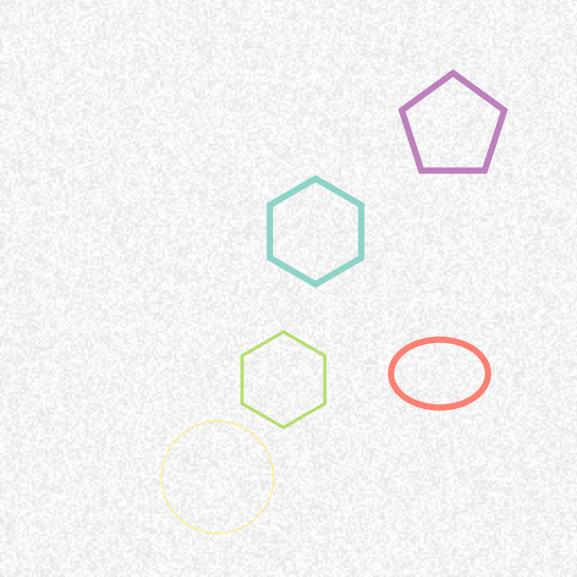[{"shape": "hexagon", "thickness": 3, "radius": 0.46, "center": [0.546, 0.598]}, {"shape": "oval", "thickness": 3, "radius": 0.42, "center": [0.761, 0.352]}, {"shape": "hexagon", "thickness": 1.5, "radius": 0.41, "center": [0.491, 0.342]}, {"shape": "pentagon", "thickness": 3, "radius": 0.47, "center": [0.784, 0.779]}, {"shape": "circle", "thickness": 0.5, "radius": 0.48, "center": [0.377, 0.173]}]